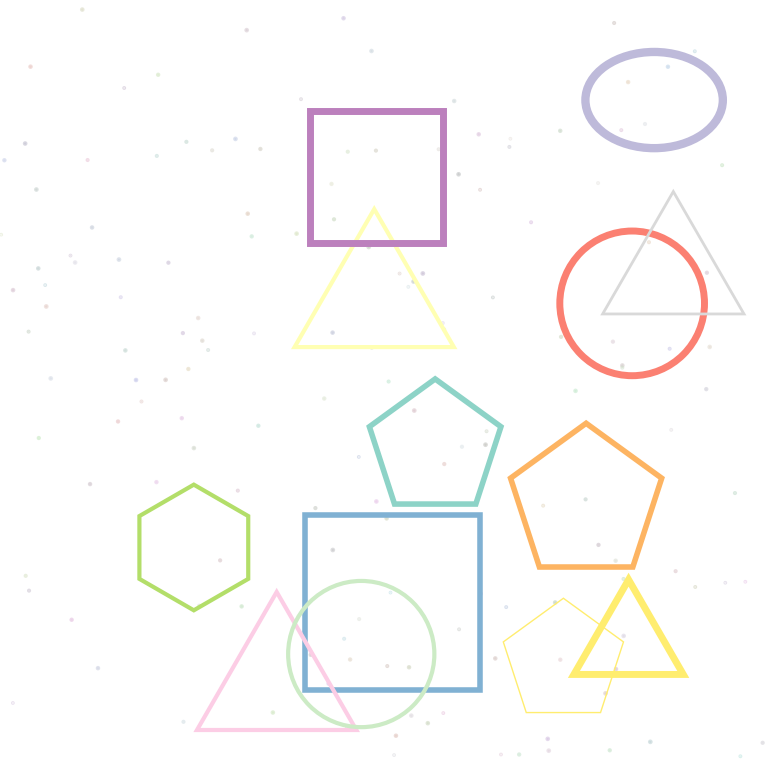[{"shape": "pentagon", "thickness": 2, "radius": 0.45, "center": [0.565, 0.418]}, {"shape": "triangle", "thickness": 1.5, "radius": 0.6, "center": [0.486, 0.609]}, {"shape": "oval", "thickness": 3, "radius": 0.45, "center": [0.85, 0.87]}, {"shape": "circle", "thickness": 2.5, "radius": 0.47, "center": [0.821, 0.606]}, {"shape": "square", "thickness": 2, "radius": 0.57, "center": [0.51, 0.218]}, {"shape": "pentagon", "thickness": 2, "radius": 0.52, "center": [0.761, 0.347]}, {"shape": "hexagon", "thickness": 1.5, "radius": 0.41, "center": [0.252, 0.289]}, {"shape": "triangle", "thickness": 1.5, "radius": 0.6, "center": [0.359, 0.112]}, {"shape": "triangle", "thickness": 1, "radius": 0.53, "center": [0.874, 0.645]}, {"shape": "square", "thickness": 2.5, "radius": 0.43, "center": [0.489, 0.77]}, {"shape": "circle", "thickness": 1.5, "radius": 0.47, "center": [0.469, 0.151]}, {"shape": "triangle", "thickness": 2.5, "radius": 0.41, "center": [0.816, 0.165]}, {"shape": "pentagon", "thickness": 0.5, "radius": 0.41, "center": [0.732, 0.141]}]